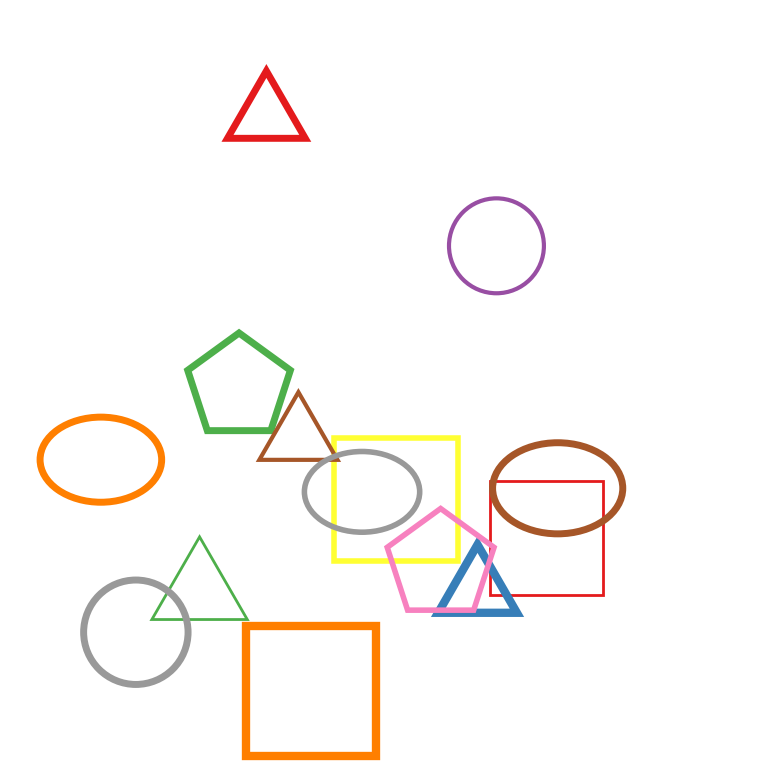[{"shape": "square", "thickness": 1, "radius": 0.37, "center": [0.709, 0.301]}, {"shape": "triangle", "thickness": 2.5, "radius": 0.29, "center": [0.346, 0.85]}, {"shape": "triangle", "thickness": 3, "radius": 0.3, "center": [0.62, 0.234]}, {"shape": "triangle", "thickness": 1, "radius": 0.36, "center": [0.259, 0.231]}, {"shape": "pentagon", "thickness": 2.5, "radius": 0.35, "center": [0.31, 0.497]}, {"shape": "circle", "thickness": 1.5, "radius": 0.31, "center": [0.645, 0.681]}, {"shape": "square", "thickness": 3, "radius": 0.42, "center": [0.404, 0.103]}, {"shape": "oval", "thickness": 2.5, "radius": 0.39, "center": [0.131, 0.403]}, {"shape": "square", "thickness": 2, "radius": 0.4, "center": [0.514, 0.351]}, {"shape": "triangle", "thickness": 1.5, "radius": 0.29, "center": [0.388, 0.432]}, {"shape": "oval", "thickness": 2.5, "radius": 0.42, "center": [0.724, 0.366]}, {"shape": "pentagon", "thickness": 2, "radius": 0.36, "center": [0.572, 0.267]}, {"shape": "circle", "thickness": 2.5, "radius": 0.34, "center": [0.176, 0.179]}, {"shape": "oval", "thickness": 2, "radius": 0.37, "center": [0.47, 0.361]}]